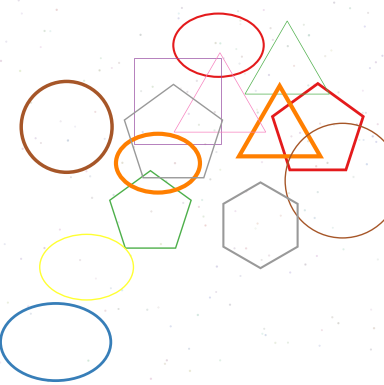[{"shape": "pentagon", "thickness": 2, "radius": 0.62, "center": [0.826, 0.659]}, {"shape": "oval", "thickness": 1.5, "radius": 0.59, "center": [0.568, 0.883]}, {"shape": "oval", "thickness": 2, "radius": 0.72, "center": [0.145, 0.112]}, {"shape": "triangle", "thickness": 0.5, "radius": 0.63, "center": [0.746, 0.819]}, {"shape": "pentagon", "thickness": 1, "radius": 0.56, "center": [0.391, 0.445]}, {"shape": "square", "thickness": 0.5, "radius": 0.56, "center": [0.461, 0.738]}, {"shape": "oval", "thickness": 3, "radius": 0.55, "center": [0.41, 0.576]}, {"shape": "triangle", "thickness": 3, "radius": 0.61, "center": [0.726, 0.655]}, {"shape": "oval", "thickness": 1, "radius": 0.61, "center": [0.225, 0.306]}, {"shape": "circle", "thickness": 1, "radius": 0.74, "center": [0.89, 0.531]}, {"shape": "circle", "thickness": 2.5, "radius": 0.59, "center": [0.173, 0.67]}, {"shape": "triangle", "thickness": 0.5, "radius": 0.69, "center": [0.571, 0.726]}, {"shape": "pentagon", "thickness": 1, "radius": 0.67, "center": [0.451, 0.647]}, {"shape": "hexagon", "thickness": 1.5, "radius": 0.56, "center": [0.677, 0.415]}]